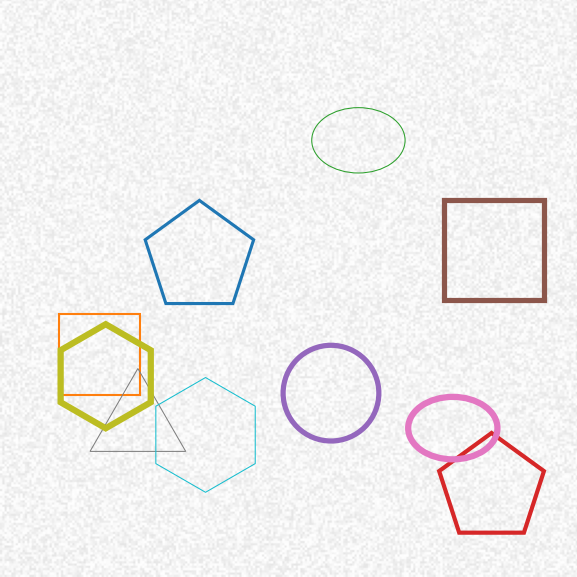[{"shape": "pentagon", "thickness": 1.5, "radius": 0.49, "center": [0.345, 0.553]}, {"shape": "square", "thickness": 1, "radius": 0.35, "center": [0.172, 0.385]}, {"shape": "oval", "thickness": 0.5, "radius": 0.4, "center": [0.621, 0.756]}, {"shape": "pentagon", "thickness": 2, "radius": 0.48, "center": [0.851, 0.154]}, {"shape": "circle", "thickness": 2.5, "radius": 0.41, "center": [0.573, 0.318]}, {"shape": "square", "thickness": 2.5, "radius": 0.43, "center": [0.855, 0.567]}, {"shape": "oval", "thickness": 3, "radius": 0.39, "center": [0.784, 0.258]}, {"shape": "triangle", "thickness": 0.5, "radius": 0.48, "center": [0.239, 0.265]}, {"shape": "hexagon", "thickness": 3, "radius": 0.45, "center": [0.183, 0.348]}, {"shape": "hexagon", "thickness": 0.5, "radius": 0.5, "center": [0.356, 0.246]}]